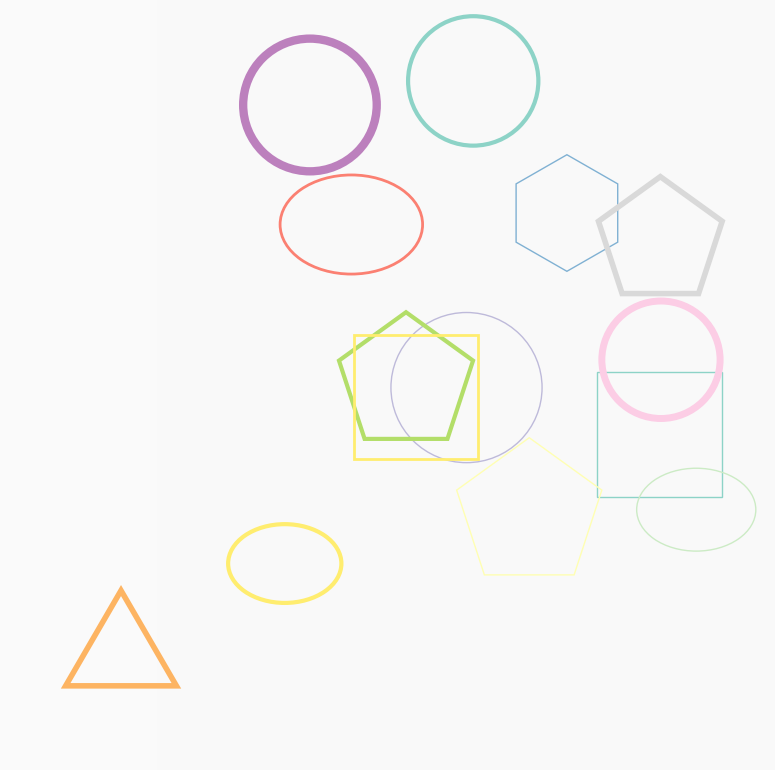[{"shape": "circle", "thickness": 1.5, "radius": 0.42, "center": [0.611, 0.895]}, {"shape": "square", "thickness": 0.5, "radius": 0.41, "center": [0.851, 0.436]}, {"shape": "pentagon", "thickness": 0.5, "radius": 0.49, "center": [0.683, 0.333]}, {"shape": "circle", "thickness": 0.5, "radius": 0.49, "center": [0.602, 0.497]}, {"shape": "oval", "thickness": 1, "radius": 0.46, "center": [0.453, 0.708]}, {"shape": "hexagon", "thickness": 0.5, "radius": 0.38, "center": [0.731, 0.723]}, {"shape": "triangle", "thickness": 2, "radius": 0.41, "center": [0.156, 0.151]}, {"shape": "pentagon", "thickness": 1.5, "radius": 0.45, "center": [0.524, 0.504]}, {"shape": "circle", "thickness": 2.5, "radius": 0.38, "center": [0.853, 0.533]}, {"shape": "pentagon", "thickness": 2, "radius": 0.42, "center": [0.852, 0.687]}, {"shape": "circle", "thickness": 3, "radius": 0.43, "center": [0.4, 0.864]}, {"shape": "oval", "thickness": 0.5, "radius": 0.38, "center": [0.898, 0.338]}, {"shape": "square", "thickness": 1, "radius": 0.4, "center": [0.537, 0.484]}, {"shape": "oval", "thickness": 1.5, "radius": 0.37, "center": [0.367, 0.268]}]